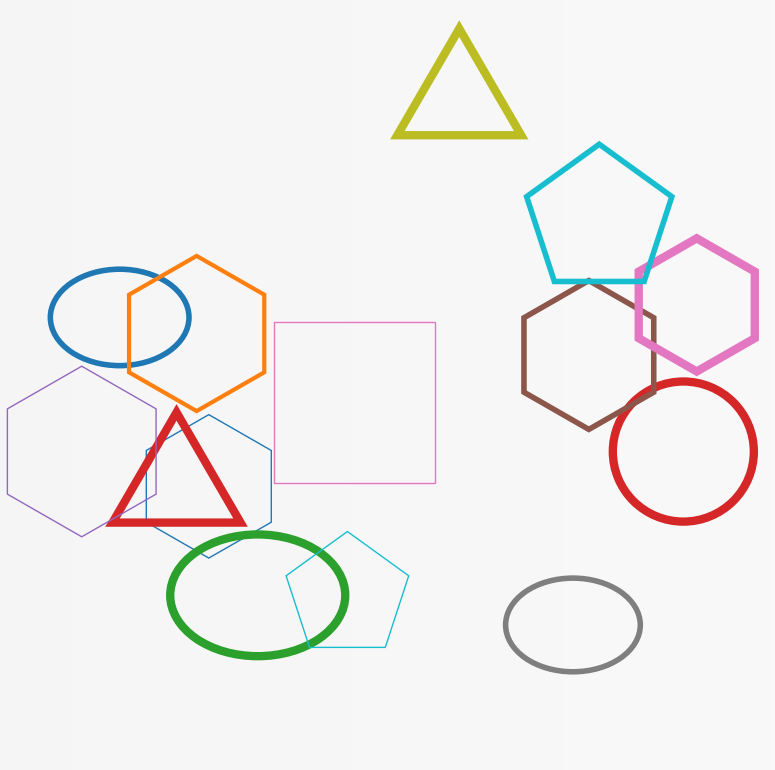[{"shape": "hexagon", "thickness": 0.5, "radius": 0.47, "center": [0.269, 0.368]}, {"shape": "oval", "thickness": 2, "radius": 0.45, "center": [0.154, 0.588]}, {"shape": "hexagon", "thickness": 1.5, "radius": 0.5, "center": [0.254, 0.567]}, {"shape": "oval", "thickness": 3, "radius": 0.56, "center": [0.333, 0.227]}, {"shape": "circle", "thickness": 3, "radius": 0.45, "center": [0.882, 0.414]}, {"shape": "triangle", "thickness": 3, "radius": 0.48, "center": [0.228, 0.369]}, {"shape": "hexagon", "thickness": 0.5, "radius": 0.55, "center": [0.105, 0.414]}, {"shape": "hexagon", "thickness": 2, "radius": 0.48, "center": [0.76, 0.539]}, {"shape": "square", "thickness": 0.5, "radius": 0.52, "center": [0.457, 0.477]}, {"shape": "hexagon", "thickness": 3, "radius": 0.43, "center": [0.899, 0.604]}, {"shape": "oval", "thickness": 2, "radius": 0.43, "center": [0.739, 0.188]}, {"shape": "triangle", "thickness": 3, "radius": 0.46, "center": [0.593, 0.871]}, {"shape": "pentagon", "thickness": 2, "radius": 0.49, "center": [0.773, 0.714]}, {"shape": "pentagon", "thickness": 0.5, "radius": 0.42, "center": [0.448, 0.227]}]